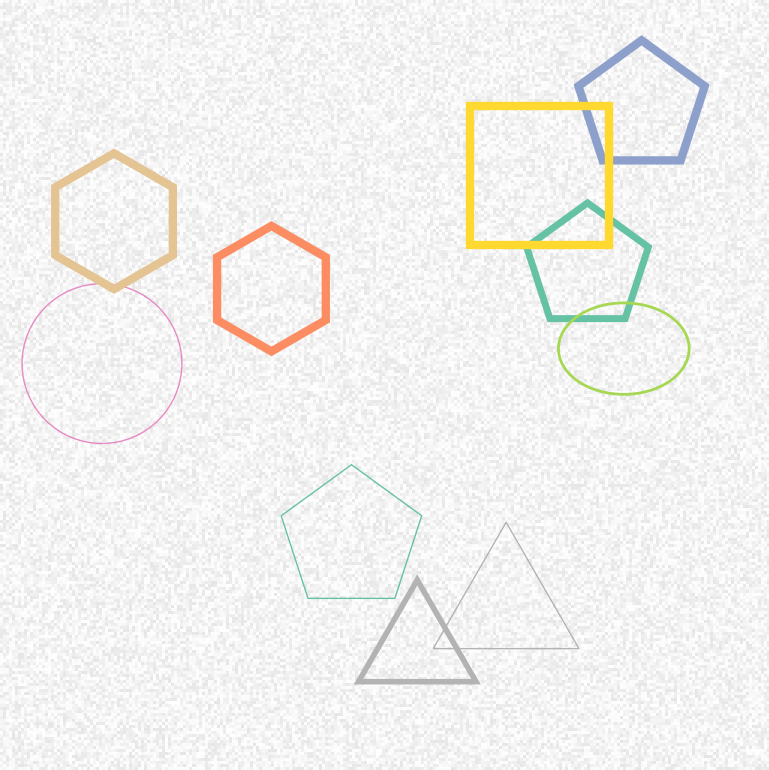[{"shape": "pentagon", "thickness": 2.5, "radius": 0.42, "center": [0.763, 0.653]}, {"shape": "pentagon", "thickness": 0.5, "radius": 0.48, "center": [0.456, 0.301]}, {"shape": "hexagon", "thickness": 3, "radius": 0.41, "center": [0.353, 0.625]}, {"shape": "pentagon", "thickness": 3, "radius": 0.43, "center": [0.833, 0.861]}, {"shape": "circle", "thickness": 0.5, "radius": 0.52, "center": [0.132, 0.528]}, {"shape": "oval", "thickness": 1, "radius": 0.42, "center": [0.81, 0.547]}, {"shape": "square", "thickness": 3, "radius": 0.45, "center": [0.701, 0.772]}, {"shape": "hexagon", "thickness": 3, "radius": 0.44, "center": [0.148, 0.713]}, {"shape": "triangle", "thickness": 2, "radius": 0.44, "center": [0.542, 0.159]}, {"shape": "triangle", "thickness": 0.5, "radius": 0.55, "center": [0.657, 0.212]}]